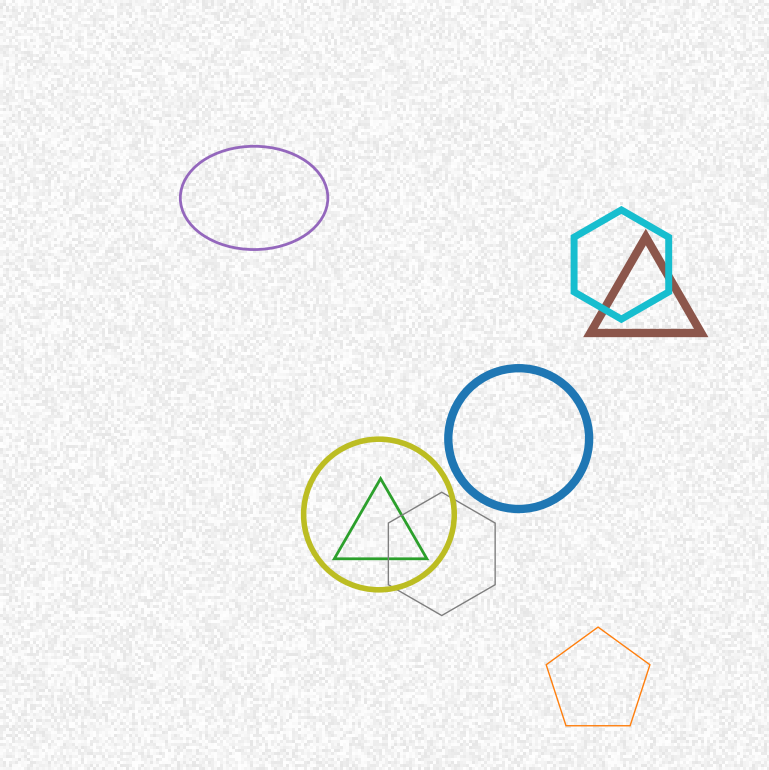[{"shape": "circle", "thickness": 3, "radius": 0.46, "center": [0.674, 0.43]}, {"shape": "pentagon", "thickness": 0.5, "radius": 0.35, "center": [0.777, 0.115]}, {"shape": "triangle", "thickness": 1, "radius": 0.35, "center": [0.494, 0.309]}, {"shape": "oval", "thickness": 1, "radius": 0.48, "center": [0.33, 0.743]}, {"shape": "triangle", "thickness": 3, "radius": 0.42, "center": [0.839, 0.609]}, {"shape": "hexagon", "thickness": 0.5, "radius": 0.4, "center": [0.574, 0.281]}, {"shape": "circle", "thickness": 2, "radius": 0.49, "center": [0.492, 0.332]}, {"shape": "hexagon", "thickness": 2.5, "radius": 0.35, "center": [0.807, 0.656]}]